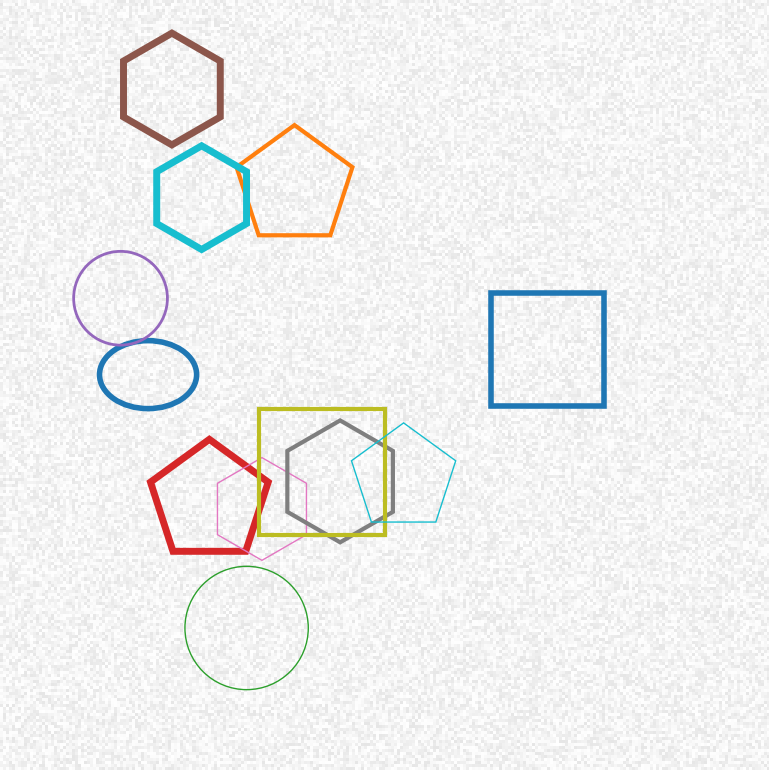[{"shape": "oval", "thickness": 2, "radius": 0.32, "center": [0.192, 0.513]}, {"shape": "square", "thickness": 2, "radius": 0.37, "center": [0.711, 0.546]}, {"shape": "pentagon", "thickness": 1.5, "radius": 0.4, "center": [0.382, 0.758]}, {"shape": "circle", "thickness": 0.5, "radius": 0.4, "center": [0.32, 0.184]}, {"shape": "pentagon", "thickness": 2.5, "radius": 0.4, "center": [0.272, 0.349]}, {"shape": "circle", "thickness": 1, "radius": 0.3, "center": [0.157, 0.613]}, {"shape": "hexagon", "thickness": 2.5, "radius": 0.36, "center": [0.223, 0.884]}, {"shape": "hexagon", "thickness": 0.5, "radius": 0.33, "center": [0.34, 0.339]}, {"shape": "hexagon", "thickness": 1.5, "radius": 0.4, "center": [0.442, 0.375]}, {"shape": "square", "thickness": 1.5, "radius": 0.41, "center": [0.419, 0.387]}, {"shape": "hexagon", "thickness": 2.5, "radius": 0.34, "center": [0.262, 0.743]}, {"shape": "pentagon", "thickness": 0.5, "radius": 0.36, "center": [0.524, 0.38]}]